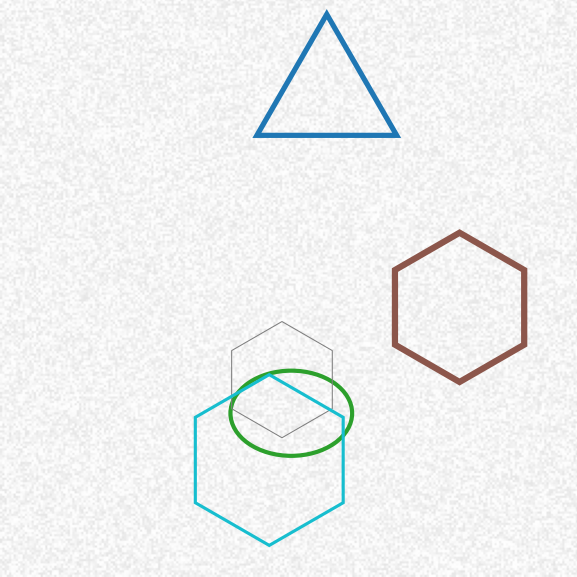[{"shape": "triangle", "thickness": 2.5, "radius": 0.7, "center": [0.566, 0.835]}, {"shape": "oval", "thickness": 2, "radius": 0.53, "center": [0.504, 0.284]}, {"shape": "hexagon", "thickness": 3, "radius": 0.65, "center": [0.796, 0.467]}, {"shape": "hexagon", "thickness": 0.5, "radius": 0.5, "center": [0.488, 0.342]}, {"shape": "hexagon", "thickness": 1.5, "radius": 0.74, "center": [0.466, 0.203]}]